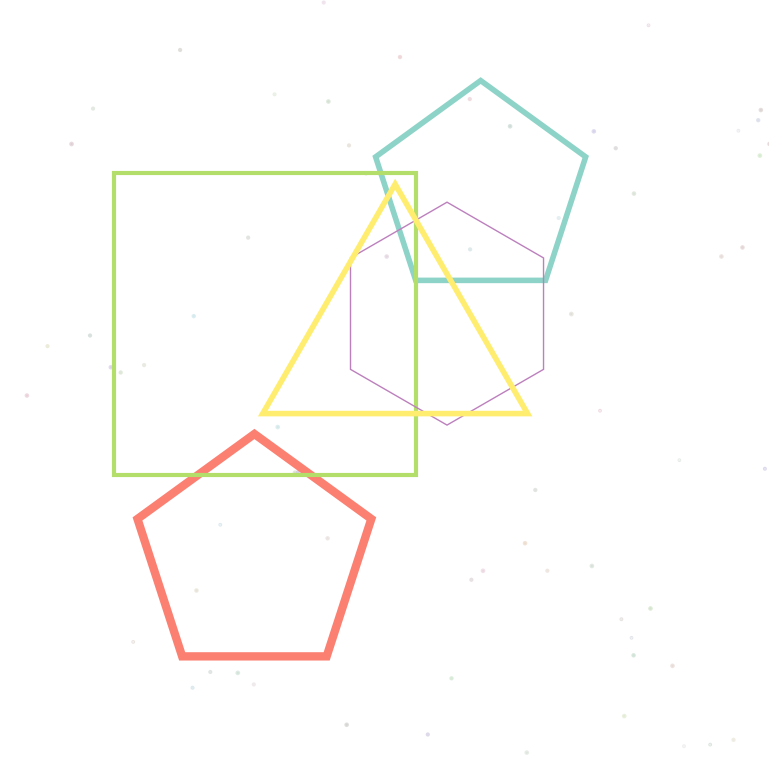[{"shape": "pentagon", "thickness": 2, "radius": 0.72, "center": [0.624, 0.752]}, {"shape": "pentagon", "thickness": 3, "radius": 0.8, "center": [0.33, 0.277]}, {"shape": "square", "thickness": 1.5, "radius": 0.98, "center": [0.344, 0.579]}, {"shape": "hexagon", "thickness": 0.5, "radius": 0.72, "center": [0.581, 0.593]}, {"shape": "triangle", "thickness": 2, "radius": 0.99, "center": [0.513, 0.562]}]